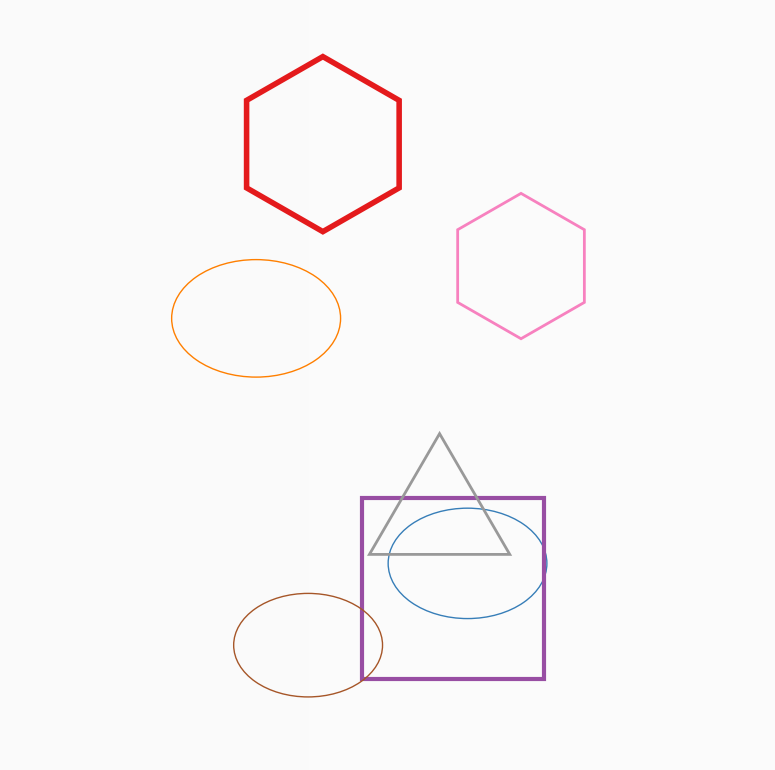[{"shape": "hexagon", "thickness": 2, "radius": 0.57, "center": [0.417, 0.813]}, {"shape": "oval", "thickness": 0.5, "radius": 0.51, "center": [0.603, 0.268]}, {"shape": "square", "thickness": 1.5, "radius": 0.59, "center": [0.585, 0.235]}, {"shape": "oval", "thickness": 0.5, "radius": 0.54, "center": [0.33, 0.587]}, {"shape": "oval", "thickness": 0.5, "radius": 0.48, "center": [0.398, 0.162]}, {"shape": "hexagon", "thickness": 1, "radius": 0.47, "center": [0.672, 0.654]}, {"shape": "triangle", "thickness": 1, "radius": 0.52, "center": [0.567, 0.332]}]